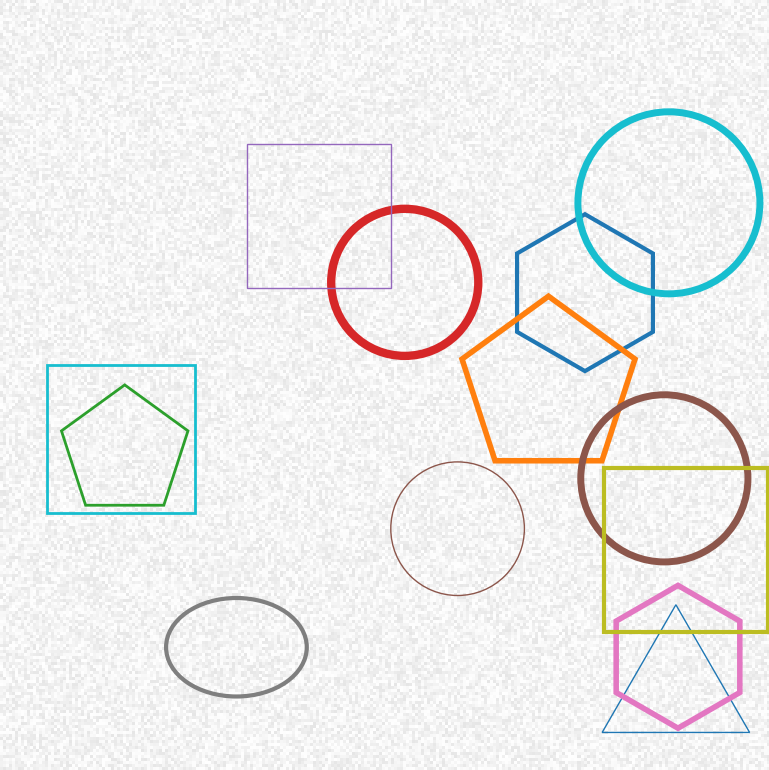[{"shape": "triangle", "thickness": 0.5, "radius": 0.55, "center": [0.878, 0.104]}, {"shape": "hexagon", "thickness": 1.5, "radius": 0.51, "center": [0.76, 0.62]}, {"shape": "pentagon", "thickness": 2, "radius": 0.59, "center": [0.712, 0.497]}, {"shape": "pentagon", "thickness": 1, "radius": 0.43, "center": [0.162, 0.414]}, {"shape": "circle", "thickness": 3, "radius": 0.48, "center": [0.526, 0.633]}, {"shape": "square", "thickness": 0.5, "radius": 0.47, "center": [0.414, 0.719]}, {"shape": "circle", "thickness": 2.5, "radius": 0.54, "center": [0.863, 0.379]}, {"shape": "circle", "thickness": 0.5, "radius": 0.43, "center": [0.594, 0.313]}, {"shape": "hexagon", "thickness": 2, "radius": 0.46, "center": [0.881, 0.147]}, {"shape": "oval", "thickness": 1.5, "radius": 0.46, "center": [0.307, 0.159]}, {"shape": "square", "thickness": 1.5, "radius": 0.53, "center": [0.891, 0.286]}, {"shape": "circle", "thickness": 2.5, "radius": 0.59, "center": [0.869, 0.737]}, {"shape": "square", "thickness": 1, "radius": 0.48, "center": [0.157, 0.43]}]